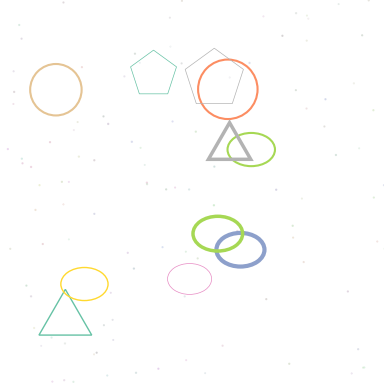[{"shape": "triangle", "thickness": 1, "radius": 0.4, "center": [0.17, 0.169]}, {"shape": "pentagon", "thickness": 0.5, "radius": 0.31, "center": [0.399, 0.807]}, {"shape": "circle", "thickness": 1.5, "radius": 0.39, "center": [0.592, 0.768]}, {"shape": "oval", "thickness": 3, "radius": 0.31, "center": [0.625, 0.351]}, {"shape": "oval", "thickness": 0.5, "radius": 0.29, "center": [0.492, 0.275]}, {"shape": "oval", "thickness": 1.5, "radius": 0.31, "center": [0.653, 0.612]}, {"shape": "oval", "thickness": 2.5, "radius": 0.32, "center": [0.566, 0.393]}, {"shape": "oval", "thickness": 1, "radius": 0.31, "center": [0.219, 0.262]}, {"shape": "circle", "thickness": 1.5, "radius": 0.33, "center": [0.145, 0.767]}, {"shape": "triangle", "thickness": 2.5, "radius": 0.32, "center": [0.596, 0.618]}, {"shape": "pentagon", "thickness": 0.5, "radius": 0.4, "center": [0.557, 0.795]}]